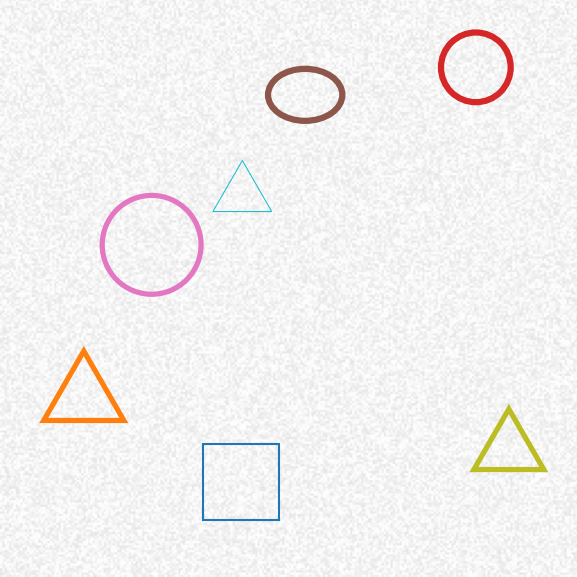[{"shape": "square", "thickness": 1, "radius": 0.33, "center": [0.418, 0.164]}, {"shape": "triangle", "thickness": 2.5, "radius": 0.4, "center": [0.145, 0.311]}, {"shape": "circle", "thickness": 3, "radius": 0.3, "center": [0.824, 0.883]}, {"shape": "oval", "thickness": 3, "radius": 0.32, "center": [0.528, 0.835]}, {"shape": "circle", "thickness": 2.5, "radius": 0.43, "center": [0.263, 0.575]}, {"shape": "triangle", "thickness": 2.5, "radius": 0.35, "center": [0.881, 0.221]}, {"shape": "triangle", "thickness": 0.5, "radius": 0.29, "center": [0.42, 0.662]}]